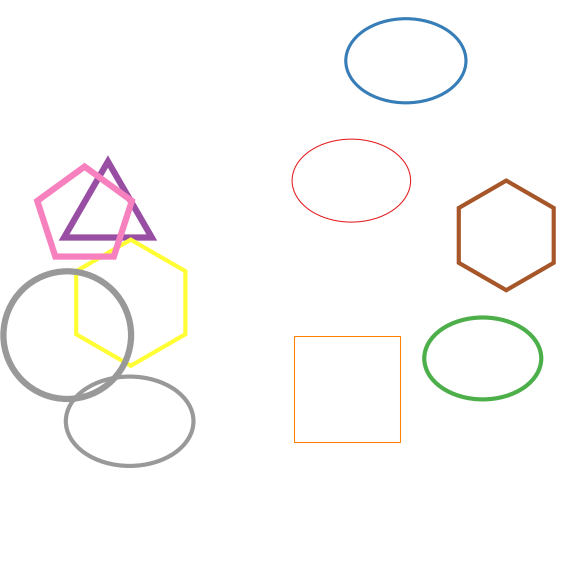[{"shape": "oval", "thickness": 0.5, "radius": 0.51, "center": [0.608, 0.686]}, {"shape": "oval", "thickness": 1.5, "radius": 0.52, "center": [0.703, 0.894]}, {"shape": "oval", "thickness": 2, "radius": 0.51, "center": [0.836, 0.378]}, {"shape": "triangle", "thickness": 3, "radius": 0.44, "center": [0.187, 0.632]}, {"shape": "square", "thickness": 0.5, "radius": 0.46, "center": [0.6, 0.326]}, {"shape": "hexagon", "thickness": 2, "radius": 0.55, "center": [0.226, 0.475]}, {"shape": "hexagon", "thickness": 2, "radius": 0.47, "center": [0.877, 0.592]}, {"shape": "pentagon", "thickness": 3, "radius": 0.43, "center": [0.146, 0.625]}, {"shape": "circle", "thickness": 3, "radius": 0.55, "center": [0.116, 0.419]}, {"shape": "oval", "thickness": 2, "radius": 0.55, "center": [0.225, 0.27]}]